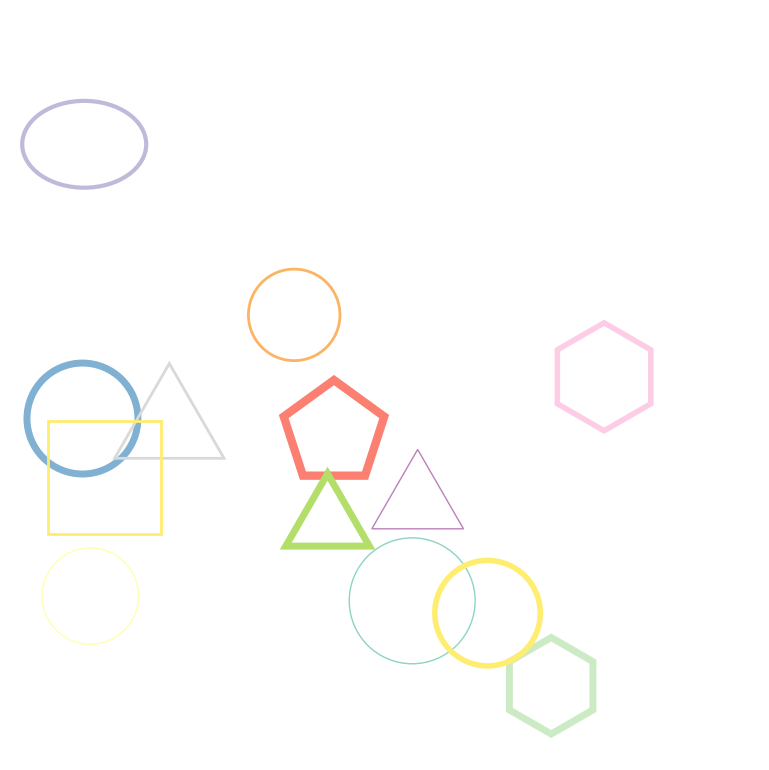[{"shape": "circle", "thickness": 0.5, "radius": 0.41, "center": [0.535, 0.22]}, {"shape": "circle", "thickness": 0.5, "radius": 0.31, "center": [0.117, 0.226]}, {"shape": "oval", "thickness": 1.5, "radius": 0.4, "center": [0.109, 0.813]}, {"shape": "pentagon", "thickness": 3, "radius": 0.34, "center": [0.434, 0.438]}, {"shape": "circle", "thickness": 2.5, "radius": 0.36, "center": [0.107, 0.456]}, {"shape": "circle", "thickness": 1, "radius": 0.3, "center": [0.382, 0.591]}, {"shape": "triangle", "thickness": 2.5, "radius": 0.31, "center": [0.425, 0.322]}, {"shape": "hexagon", "thickness": 2, "radius": 0.35, "center": [0.785, 0.511]}, {"shape": "triangle", "thickness": 1, "radius": 0.41, "center": [0.22, 0.446]}, {"shape": "triangle", "thickness": 0.5, "radius": 0.34, "center": [0.542, 0.348]}, {"shape": "hexagon", "thickness": 2.5, "radius": 0.31, "center": [0.716, 0.109]}, {"shape": "square", "thickness": 1, "radius": 0.37, "center": [0.136, 0.38]}, {"shape": "circle", "thickness": 2, "radius": 0.34, "center": [0.633, 0.204]}]